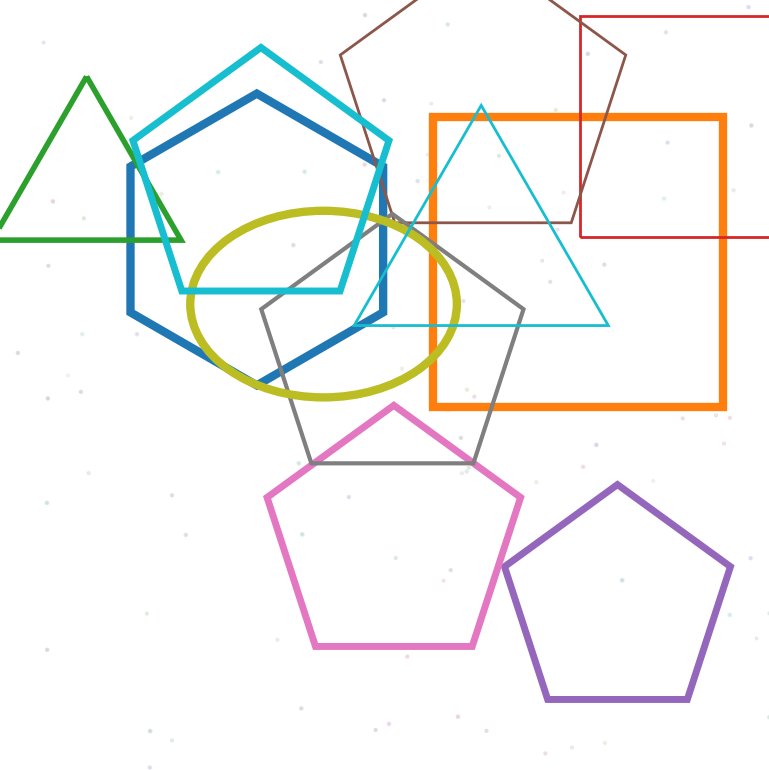[{"shape": "hexagon", "thickness": 3, "radius": 0.95, "center": [0.334, 0.689]}, {"shape": "square", "thickness": 3, "radius": 0.94, "center": [0.75, 0.66]}, {"shape": "triangle", "thickness": 2, "radius": 0.71, "center": [0.112, 0.759]}, {"shape": "square", "thickness": 1, "radius": 0.72, "center": [0.896, 0.835]}, {"shape": "pentagon", "thickness": 2.5, "radius": 0.77, "center": [0.802, 0.216]}, {"shape": "pentagon", "thickness": 1, "radius": 0.97, "center": [0.627, 0.868]}, {"shape": "pentagon", "thickness": 2.5, "radius": 0.87, "center": [0.511, 0.3]}, {"shape": "pentagon", "thickness": 1.5, "radius": 0.9, "center": [0.51, 0.543]}, {"shape": "oval", "thickness": 3, "radius": 0.87, "center": [0.42, 0.605]}, {"shape": "pentagon", "thickness": 2.5, "radius": 0.87, "center": [0.339, 0.763]}, {"shape": "triangle", "thickness": 1, "radius": 0.95, "center": [0.625, 0.672]}]